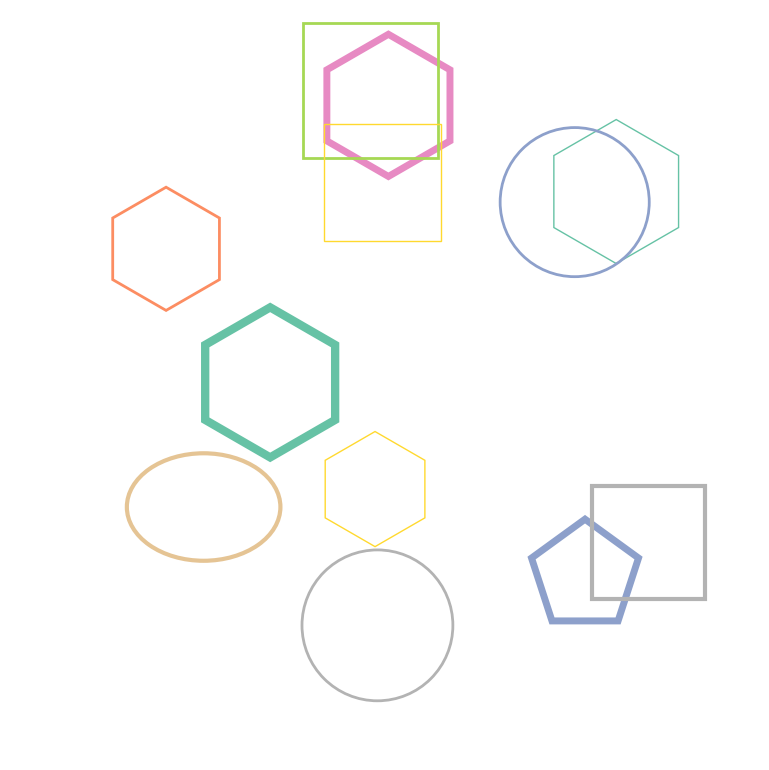[{"shape": "hexagon", "thickness": 3, "radius": 0.49, "center": [0.351, 0.503]}, {"shape": "hexagon", "thickness": 0.5, "radius": 0.47, "center": [0.8, 0.751]}, {"shape": "hexagon", "thickness": 1, "radius": 0.4, "center": [0.216, 0.677]}, {"shape": "circle", "thickness": 1, "radius": 0.48, "center": [0.746, 0.737]}, {"shape": "pentagon", "thickness": 2.5, "radius": 0.37, "center": [0.76, 0.253]}, {"shape": "hexagon", "thickness": 2.5, "radius": 0.46, "center": [0.504, 0.863]}, {"shape": "square", "thickness": 1, "radius": 0.44, "center": [0.481, 0.883]}, {"shape": "hexagon", "thickness": 0.5, "radius": 0.37, "center": [0.487, 0.365]}, {"shape": "square", "thickness": 0.5, "radius": 0.38, "center": [0.497, 0.763]}, {"shape": "oval", "thickness": 1.5, "radius": 0.5, "center": [0.264, 0.342]}, {"shape": "square", "thickness": 1.5, "radius": 0.37, "center": [0.842, 0.295]}, {"shape": "circle", "thickness": 1, "radius": 0.49, "center": [0.49, 0.188]}]